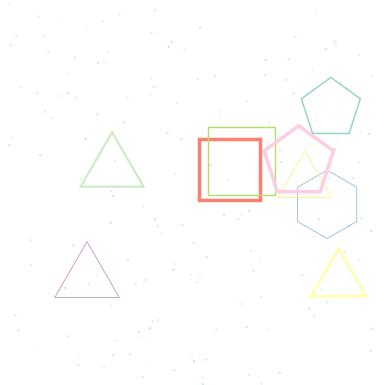[{"shape": "pentagon", "thickness": 1, "radius": 0.4, "center": [0.859, 0.718]}, {"shape": "triangle", "thickness": 2, "radius": 0.41, "center": [0.88, 0.271]}, {"shape": "square", "thickness": 2.5, "radius": 0.39, "center": [0.596, 0.56]}, {"shape": "hexagon", "thickness": 0.5, "radius": 0.44, "center": [0.85, 0.469]}, {"shape": "square", "thickness": 1, "radius": 0.44, "center": [0.628, 0.582]}, {"shape": "pentagon", "thickness": 2.5, "radius": 0.47, "center": [0.776, 0.579]}, {"shape": "triangle", "thickness": 0.5, "radius": 0.48, "center": [0.226, 0.276]}, {"shape": "triangle", "thickness": 1.5, "radius": 0.47, "center": [0.291, 0.562]}, {"shape": "triangle", "thickness": 0.5, "radius": 0.4, "center": [0.792, 0.527]}]